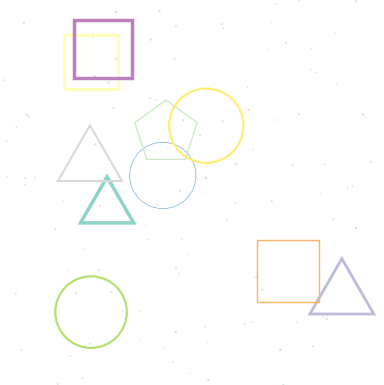[{"shape": "triangle", "thickness": 2.5, "radius": 0.4, "center": [0.278, 0.461]}, {"shape": "square", "thickness": 2, "radius": 0.35, "center": [0.236, 0.84]}, {"shape": "triangle", "thickness": 2, "radius": 0.48, "center": [0.888, 0.232]}, {"shape": "circle", "thickness": 0.5, "radius": 0.43, "center": [0.423, 0.544]}, {"shape": "square", "thickness": 1, "radius": 0.4, "center": [0.748, 0.296]}, {"shape": "circle", "thickness": 1.5, "radius": 0.46, "center": [0.237, 0.189]}, {"shape": "triangle", "thickness": 1.5, "radius": 0.48, "center": [0.234, 0.578]}, {"shape": "square", "thickness": 2.5, "radius": 0.38, "center": [0.268, 0.873]}, {"shape": "pentagon", "thickness": 1, "radius": 0.43, "center": [0.431, 0.655]}, {"shape": "circle", "thickness": 1.5, "radius": 0.48, "center": [0.536, 0.673]}]